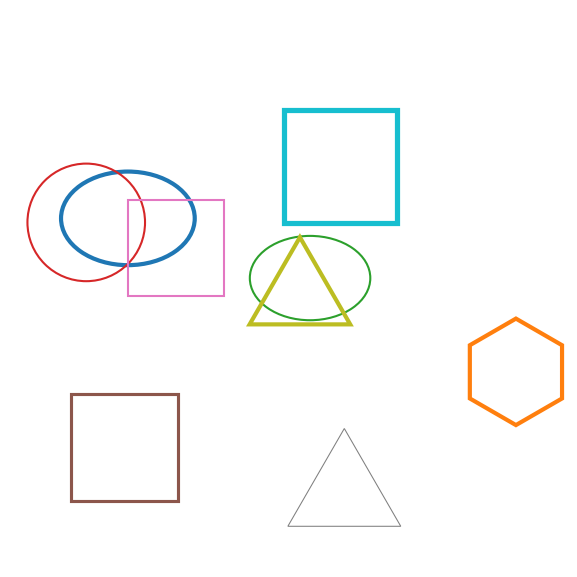[{"shape": "oval", "thickness": 2, "radius": 0.58, "center": [0.221, 0.621]}, {"shape": "hexagon", "thickness": 2, "radius": 0.46, "center": [0.893, 0.355]}, {"shape": "oval", "thickness": 1, "radius": 0.52, "center": [0.537, 0.518]}, {"shape": "circle", "thickness": 1, "radius": 0.51, "center": [0.149, 0.614]}, {"shape": "square", "thickness": 1.5, "radius": 0.47, "center": [0.215, 0.224]}, {"shape": "square", "thickness": 1, "radius": 0.42, "center": [0.305, 0.57]}, {"shape": "triangle", "thickness": 0.5, "radius": 0.56, "center": [0.596, 0.144]}, {"shape": "triangle", "thickness": 2, "radius": 0.5, "center": [0.519, 0.488]}, {"shape": "square", "thickness": 2.5, "radius": 0.49, "center": [0.59, 0.71]}]